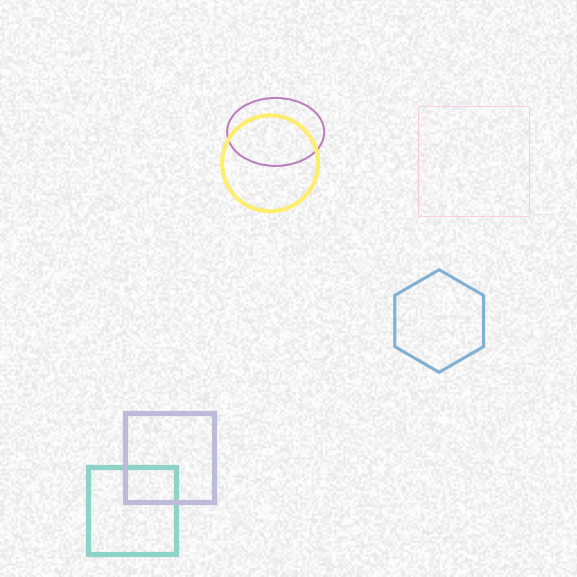[{"shape": "square", "thickness": 2.5, "radius": 0.38, "center": [0.229, 0.115]}, {"shape": "square", "thickness": 2.5, "radius": 0.39, "center": [0.293, 0.207]}, {"shape": "hexagon", "thickness": 1.5, "radius": 0.44, "center": [0.76, 0.443]}, {"shape": "square", "thickness": 0.5, "radius": 0.48, "center": [0.82, 0.72]}, {"shape": "oval", "thickness": 1, "radius": 0.42, "center": [0.477, 0.771]}, {"shape": "circle", "thickness": 2, "radius": 0.42, "center": [0.468, 0.716]}]